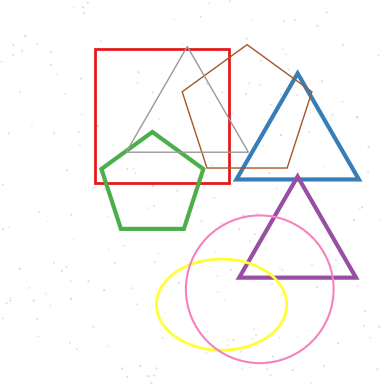[{"shape": "square", "thickness": 2, "radius": 0.87, "center": [0.421, 0.699]}, {"shape": "triangle", "thickness": 3, "radius": 0.92, "center": [0.773, 0.626]}, {"shape": "pentagon", "thickness": 3, "radius": 0.7, "center": [0.396, 0.518]}, {"shape": "triangle", "thickness": 3, "radius": 0.88, "center": [0.773, 0.366]}, {"shape": "oval", "thickness": 2, "radius": 0.85, "center": [0.576, 0.209]}, {"shape": "pentagon", "thickness": 1, "radius": 0.89, "center": [0.642, 0.707]}, {"shape": "circle", "thickness": 1.5, "radius": 0.96, "center": [0.675, 0.249]}, {"shape": "triangle", "thickness": 1, "radius": 0.92, "center": [0.486, 0.696]}]